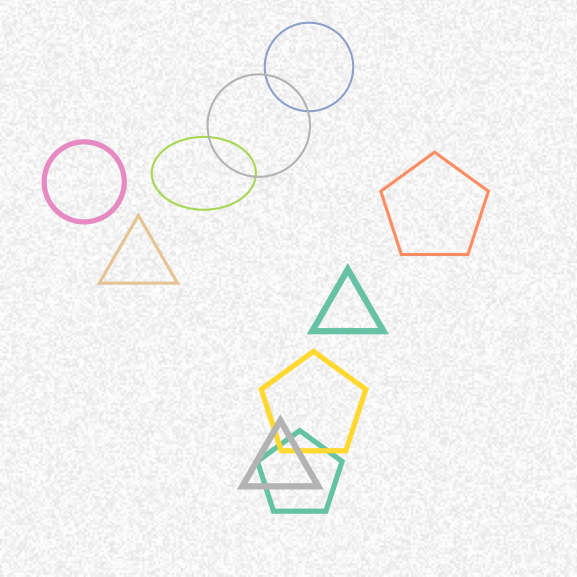[{"shape": "triangle", "thickness": 3, "radius": 0.36, "center": [0.602, 0.461]}, {"shape": "pentagon", "thickness": 2.5, "radius": 0.39, "center": [0.519, 0.176]}, {"shape": "pentagon", "thickness": 1.5, "radius": 0.49, "center": [0.753, 0.638]}, {"shape": "circle", "thickness": 1, "radius": 0.38, "center": [0.535, 0.883]}, {"shape": "circle", "thickness": 2.5, "radius": 0.35, "center": [0.146, 0.684]}, {"shape": "oval", "thickness": 1, "radius": 0.45, "center": [0.353, 0.699]}, {"shape": "pentagon", "thickness": 2.5, "radius": 0.48, "center": [0.543, 0.296]}, {"shape": "triangle", "thickness": 1.5, "radius": 0.39, "center": [0.24, 0.548]}, {"shape": "triangle", "thickness": 3, "radius": 0.38, "center": [0.485, 0.195]}, {"shape": "circle", "thickness": 1, "radius": 0.44, "center": [0.448, 0.782]}]